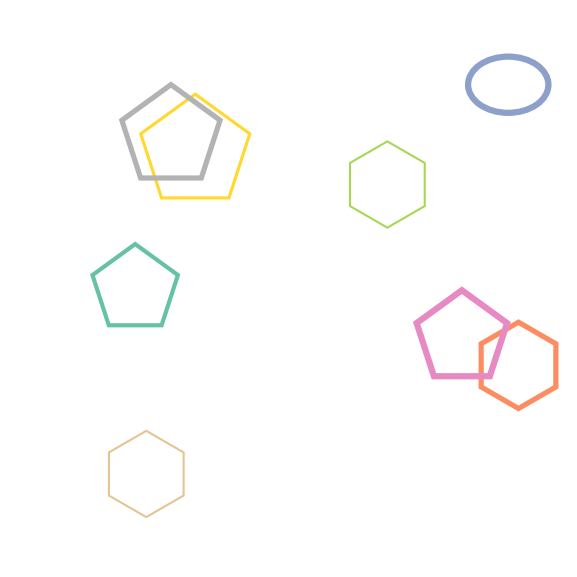[{"shape": "pentagon", "thickness": 2, "radius": 0.39, "center": [0.234, 0.499]}, {"shape": "hexagon", "thickness": 2.5, "radius": 0.37, "center": [0.898, 0.366]}, {"shape": "oval", "thickness": 3, "radius": 0.35, "center": [0.88, 0.852]}, {"shape": "pentagon", "thickness": 3, "radius": 0.41, "center": [0.8, 0.414]}, {"shape": "hexagon", "thickness": 1, "radius": 0.37, "center": [0.671, 0.68]}, {"shape": "pentagon", "thickness": 1.5, "radius": 0.5, "center": [0.338, 0.737]}, {"shape": "hexagon", "thickness": 1, "radius": 0.37, "center": [0.253, 0.178]}, {"shape": "pentagon", "thickness": 2.5, "radius": 0.45, "center": [0.296, 0.763]}]